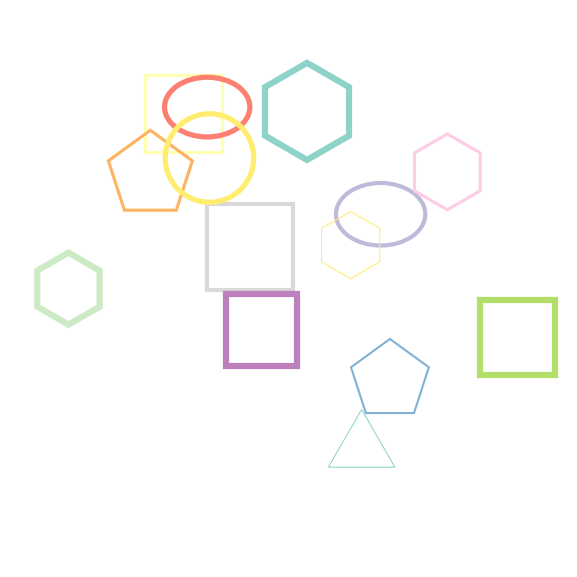[{"shape": "triangle", "thickness": 0.5, "radius": 0.33, "center": [0.626, 0.223]}, {"shape": "hexagon", "thickness": 3, "radius": 0.42, "center": [0.532, 0.806]}, {"shape": "square", "thickness": 1.5, "radius": 0.33, "center": [0.318, 0.802]}, {"shape": "oval", "thickness": 2, "radius": 0.39, "center": [0.659, 0.628]}, {"shape": "oval", "thickness": 2.5, "radius": 0.37, "center": [0.359, 0.814]}, {"shape": "pentagon", "thickness": 1, "radius": 0.35, "center": [0.675, 0.341]}, {"shape": "pentagon", "thickness": 1.5, "radius": 0.38, "center": [0.26, 0.697]}, {"shape": "square", "thickness": 3, "radius": 0.33, "center": [0.896, 0.415]}, {"shape": "hexagon", "thickness": 1.5, "radius": 0.33, "center": [0.775, 0.702]}, {"shape": "square", "thickness": 2, "radius": 0.37, "center": [0.433, 0.571]}, {"shape": "square", "thickness": 3, "radius": 0.31, "center": [0.453, 0.428]}, {"shape": "hexagon", "thickness": 3, "radius": 0.31, "center": [0.119, 0.499]}, {"shape": "hexagon", "thickness": 0.5, "radius": 0.29, "center": [0.607, 0.575]}, {"shape": "circle", "thickness": 2.5, "radius": 0.38, "center": [0.363, 0.726]}]